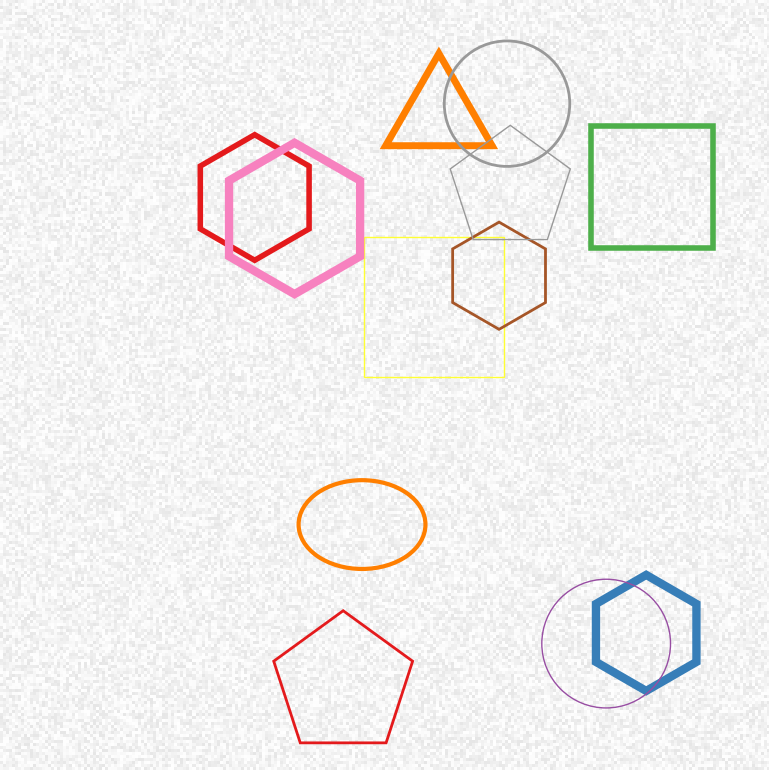[{"shape": "hexagon", "thickness": 2, "radius": 0.41, "center": [0.331, 0.744]}, {"shape": "pentagon", "thickness": 1, "radius": 0.47, "center": [0.446, 0.112]}, {"shape": "hexagon", "thickness": 3, "radius": 0.38, "center": [0.839, 0.178]}, {"shape": "square", "thickness": 2, "radius": 0.4, "center": [0.847, 0.757]}, {"shape": "circle", "thickness": 0.5, "radius": 0.42, "center": [0.787, 0.164]}, {"shape": "oval", "thickness": 1.5, "radius": 0.41, "center": [0.47, 0.319]}, {"shape": "triangle", "thickness": 2.5, "radius": 0.4, "center": [0.57, 0.851]}, {"shape": "square", "thickness": 0.5, "radius": 0.45, "center": [0.563, 0.602]}, {"shape": "hexagon", "thickness": 1, "radius": 0.35, "center": [0.648, 0.642]}, {"shape": "hexagon", "thickness": 3, "radius": 0.49, "center": [0.383, 0.716]}, {"shape": "pentagon", "thickness": 0.5, "radius": 0.41, "center": [0.663, 0.755]}, {"shape": "circle", "thickness": 1, "radius": 0.41, "center": [0.658, 0.865]}]